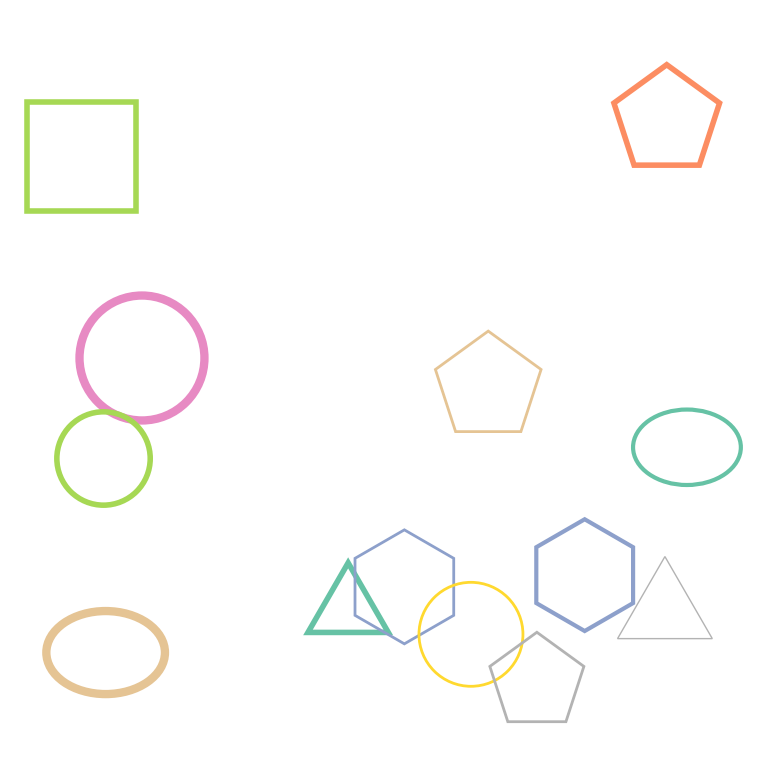[{"shape": "triangle", "thickness": 2, "radius": 0.3, "center": [0.452, 0.209]}, {"shape": "oval", "thickness": 1.5, "radius": 0.35, "center": [0.892, 0.419]}, {"shape": "pentagon", "thickness": 2, "radius": 0.36, "center": [0.866, 0.844]}, {"shape": "hexagon", "thickness": 1.5, "radius": 0.36, "center": [0.759, 0.253]}, {"shape": "hexagon", "thickness": 1, "radius": 0.37, "center": [0.525, 0.238]}, {"shape": "circle", "thickness": 3, "radius": 0.41, "center": [0.184, 0.535]}, {"shape": "square", "thickness": 2, "radius": 0.35, "center": [0.106, 0.796]}, {"shape": "circle", "thickness": 2, "radius": 0.3, "center": [0.134, 0.405]}, {"shape": "circle", "thickness": 1, "radius": 0.34, "center": [0.612, 0.176]}, {"shape": "oval", "thickness": 3, "radius": 0.39, "center": [0.137, 0.153]}, {"shape": "pentagon", "thickness": 1, "radius": 0.36, "center": [0.634, 0.498]}, {"shape": "pentagon", "thickness": 1, "radius": 0.32, "center": [0.697, 0.115]}, {"shape": "triangle", "thickness": 0.5, "radius": 0.36, "center": [0.864, 0.206]}]